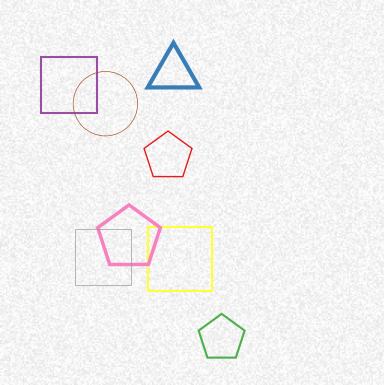[{"shape": "pentagon", "thickness": 1, "radius": 0.33, "center": [0.436, 0.594]}, {"shape": "triangle", "thickness": 3, "radius": 0.39, "center": [0.451, 0.812]}, {"shape": "pentagon", "thickness": 1.5, "radius": 0.31, "center": [0.576, 0.122]}, {"shape": "square", "thickness": 1.5, "radius": 0.36, "center": [0.18, 0.779]}, {"shape": "square", "thickness": 1.5, "radius": 0.41, "center": [0.467, 0.327]}, {"shape": "circle", "thickness": 0.5, "radius": 0.42, "center": [0.274, 0.731]}, {"shape": "pentagon", "thickness": 2.5, "radius": 0.43, "center": [0.335, 0.382]}, {"shape": "square", "thickness": 0.5, "radius": 0.36, "center": [0.268, 0.331]}]